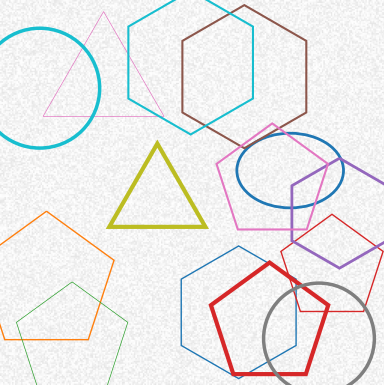[{"shape": "hexagon", "thickness": 1, "radius": 0.86, "center": [0.62, 0.189]}, {"shape": "oval", "thickness": 2, "radius": 0.69, "center": [0.754, 0.557]}, {"shape": "pentagon", "thickness": 1, "radius": 0.92, "center": [0.121, 0.267]}, {"shape": "pentagon", "thickness": 0.5, "radius": 0.76, "center": [0.187, 0.116]}, {"shape": "pentagon", "thickness": 1, "radius": 0.7, "center": [0.862, 0.304]}, {"shape": "pentagon", "thickness": 3, "radius": 0.8, "center": [0.7, 0.158]}, {"shape": "hexagon", "thickness": 2, "radius": 0.71, "center": [0.882, 0.446]}, {"shape": "hexagon", "thickness": 1.5, "radius": 0.93, "center": [0.635, 0.801]}, {"shape": "triangle", "thickness": 0.5, "radius": 0.91, "center": [0.269, 0.788]}, {"shape": "pentagon", "thickness": 1.5, "radius": 0.76, "center": [0.707, 0.527]}, {"shape": "circle", "thickness": 2.5, "radius": 0.72, "center": [0.829, 0.121]}, {"shape": "triangle", "thickness": 3, "radius": 0.72, "center": [0.409, 0.483]}, {"shape": "circle", "thickness": 2.5, "radius": 0.78, "center": [0.103, 0.771]}, {"shape": "hexagon", "thickness": 1.5, "radius": 0.93, "center": [0.495, 0.838]}]